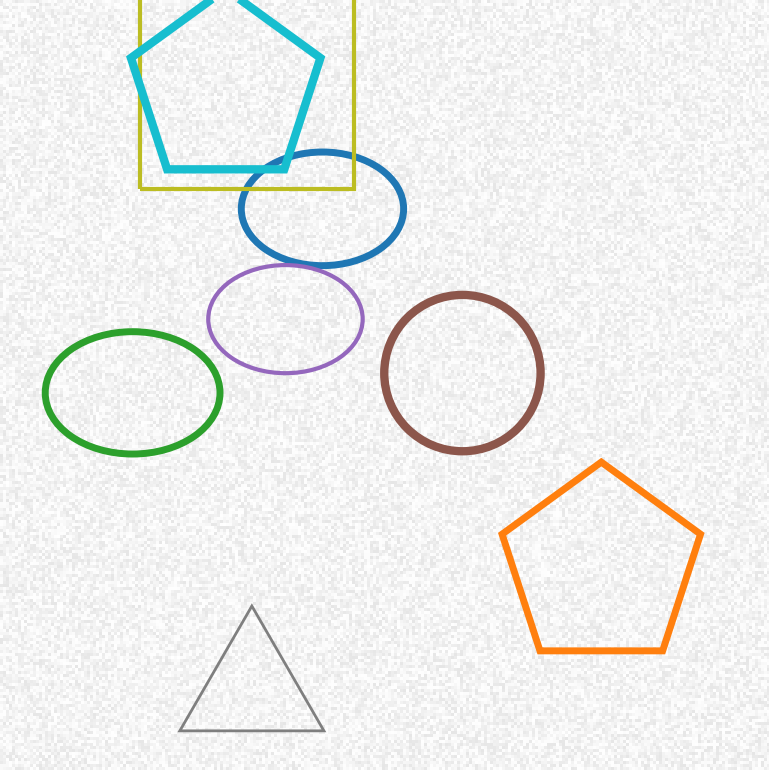[{"shape": "oval", "thickness": 2.5, "radius": 0.53, "center": [0.419, 0.729]}, {"shape": "pentagon", "thickness": 2.5, "radius": 0.68, "center": [0.781, 0.264]}, {"shape": "oval", "thickness": 2.5, "radius": 0.57, "center": [0.172, 0.49]}, {"shape": "oval", "thickness": 1.5, "radius": 0.5, "center": [0.371, 0.586]}, {"shape": "circle", "thickness": 3, "radius": 0.51, "center": [0.601, 0.515]}, {"shape": "triangle", "thickness": 1, "radius": 0.54, "center": [0.327, 0.105]}, {"shape": "square", "thickness": 1.5, "radius": 0.7, "center": [0.321, 0.894]}, {"shape": "pentagon", "thickness": 3, "radius": 0.65, "center": [0.293, 0.885]}]